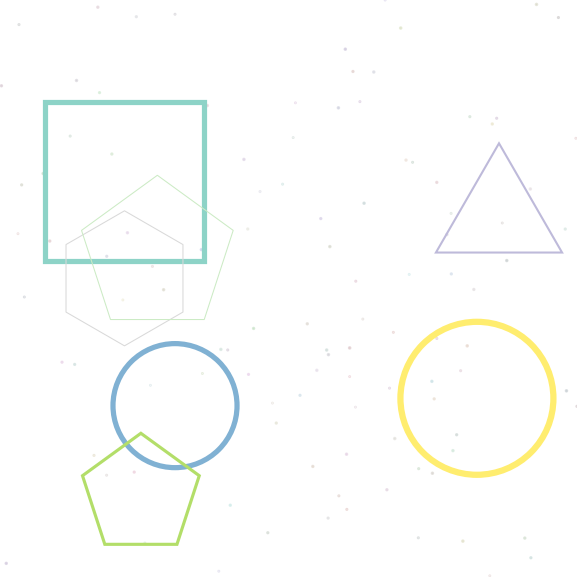[{"shape": "square", "thickness": 2.5, "radius": 0.69, "center": [0.215, 0.685]}, {"shape": "triangle", "thickness": 1, "radius": 0.63, "center": [0.864, 0.625]}, {"shape": "circle", "thickness": 2.5, "radius": 0.54, "center": [0.303, 0.297]}, {"shape": "pentagon", "thickness": 1.5, "radius": 0.53, "center": [0.244, 0.143]}, {"shape": "hexagon", "thickness": 0.5, "radius": 0.58, "center": [0.216, 0.517]}, {"shape": "pentagon", "thickness": 0.5, "radius": 0.69, "center": [0.272, 0.558]}, {"shape": "circle", "thickness": 3, "radius": 0.66, "center": [0.826, 0.309]}]